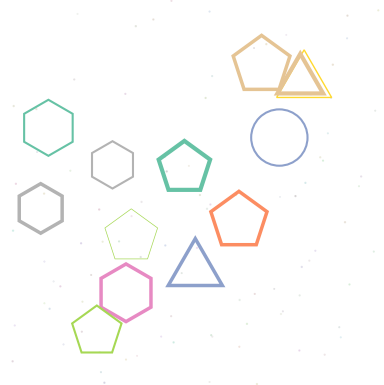[{"shape": "pentagon", "thickness": 3, "radius": 0.35, "center": [0.479, 0.564]}, {"shape": "hexagon", "thickness": 1.5, "radius": 0.36, "center": [0.126, 0.668]}, {"shape": "pentagon", "thickness": 2.5, "radius": 0.38, "center": [0.621, 0.426]}, {"shape": "triangle", "thickness": 2.5, "radius": 0.41, "center": [0.507, 0.299]}, {"shape": "circle", "thickness": 1.5, "radius": 0.37, "center": [0.726, 0.643]}, {"shape": "hexagon", "thickness": 2.5, "radius": 0.37, "center": [0.327, 0.24]}, {"shape": "pentagon", "thickness": 0.5, "radius": 0.36, "center": [0.341, 0.386]}, {"shape": "pentagon", "thickness": 1.5, "radius": 0.34, "center": [0.252, 0.139]}, {"shape": "triangle", "thickness": 1, "radius": 0.41, "center": [0.79, 0.788]}, {"shape": "pentagon", "thickness": 2.5, "radius": 0.39, "center": [0.679, 0.831]}, {"shape": "triangle", "thickness": 3, "radius": 0.34, "center": [0.78, 0.792]}, {"shape": "hexagon", "thickness": 2.5, "radius": 0.32, "center": [0.106, 0.459]}, {"shape": "hexagon", "thickness": 1.5, "radius": 0.31, "center": [0.292, 0.572]}]